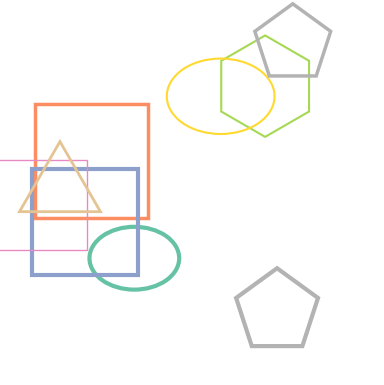[{"shape": "oval", "thickness": 3, "radius": 0.58, "center": [0.349, 0.329]}, {"shape": "square", "thickness": 2.5, "radius": 0.74, "center": [0.238, 0.582]}, {"shape": "square", "thickness": 3, "radius": 0.69, "center": [0.22, 0.424]}, {"shape": "square", "thickness": 1, "radius": 0.59, "center": [0.11, 0.468]}, {"shape": "hexagon", "thickness": 1.5, "radius": 0.66, "center": [0.689, 0.776]}, {"shape": "oval", "thickness": 1.5, "radius": 0.7, "center": [0.573, 0.75]}, {"shape": "triangle", "thickness": 2, "radius": 0.61, "center": [0.156, 0.511]}, {"shape": "pentagon", "thickness": 2.5, "radius": 0.52, "center": [0.76, 0.887]}, {"shape": "pentagon", "thickness": 3, "radius": 0.56, "center": [0.72, 0.192]}]